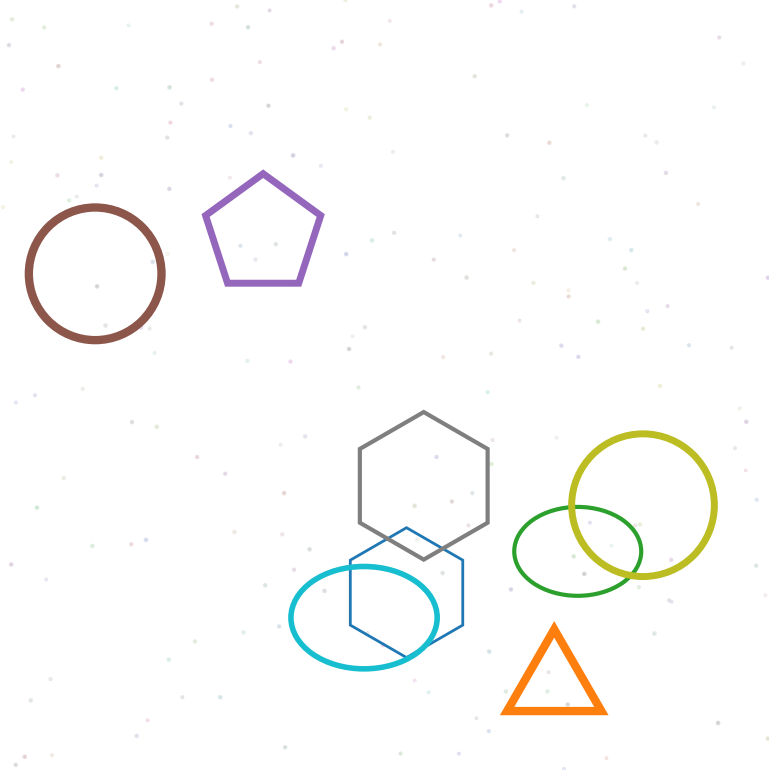[{"shape": "hexagon", "thickness": 1, "radius": 0.42, "center": [0.528, 0.23]}, {"shape": "triangle", "thickness": 3, "radius": 0.35, "center": [0.72, 0.112]}, {"shape": "oval", "thickness": 1.5, "radius": 0.41, "center": [0.75, 0.284]}, {"shape": "pentagon", "thickness": 2.5, "radius": 0.39, "center": [0.342, 0.696]}, {"shape": "circle", "thickness": 3, "radius": 0.43, "center": [0.124, 0.644]}, {"shape": "hexagon", "thickness": 1.5, "radius": 0.48, "center": [0.55, 0.369]}, {"shape": "circle", "thickness": 2.5, "radius": 0.46, "center": [0.835, 0.344]}, {"shape": "oval", "thickness": 2, "radius": 0.47, "center": [0.473, 0.198]}]